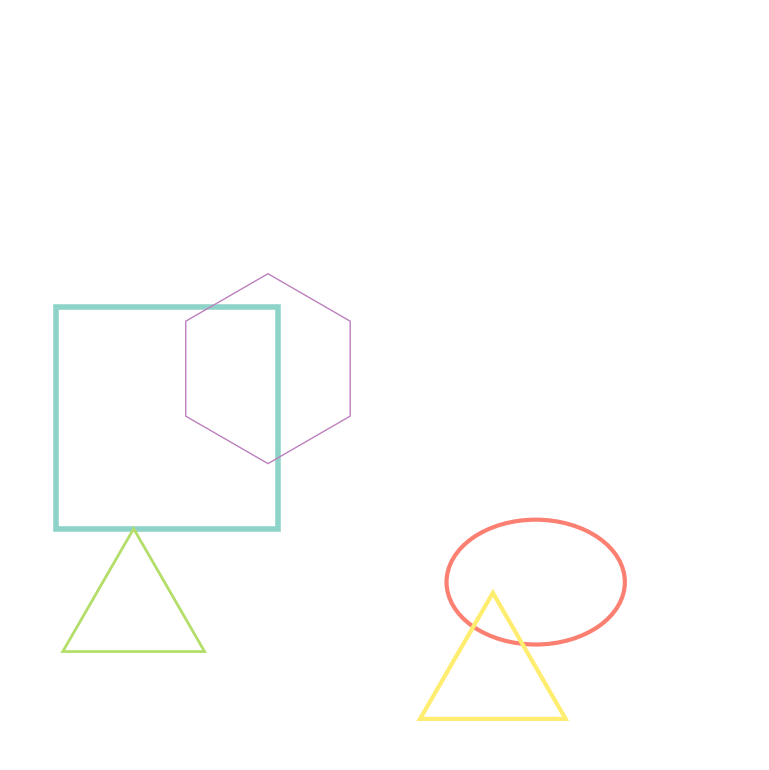[{"shape": "square", "thickness": 2, "radius": 0.72, "center": [0.216, 0.457]}, {"shape": "oval", "thickness": 1.5, "radius": 0.58, "center": [0.696, 0.244]}, {"shape": "triangle", "thickness": 1, "radius": 0.53, "center": [0.174, 0.207]}, {"shape": "hexagon", "thickness": 0.5, "radius": 0.62, "center": [0.348, 0.521]}, {"shape": "triangle", "thickness": 1.5, "radius": 0.55, "center": [0.64, 0.121]}]